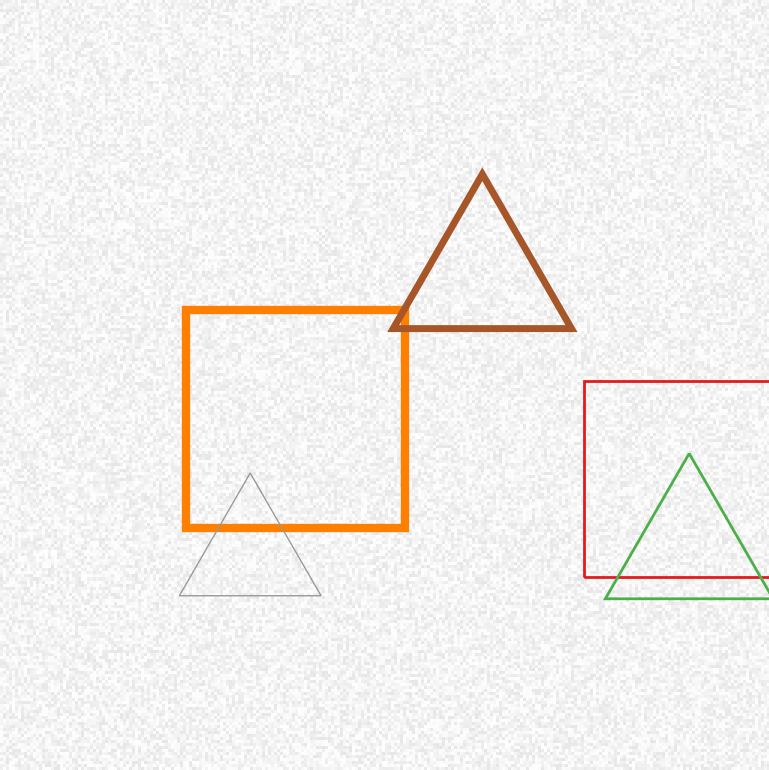[{"shape": "square", "thickness": 1, "radius": 0.63, "center": [0.885, 0.378]}, {"shape": "triangle", "thickness": 1, "radius": 0.63, "center": [0.895, 0.285]}, {"shape": "square", "thickness": 3, "radius": 0.71, "center": [0.384, 0.456]}, {"shape": "triangle", "thickness": 2.5, "radius": 0.67, "center": [0.626, 0.64]}, {"shape": "triangle", "thickness": 0.5, "radius": 0.53, "center": [0.325, 0.279]}]